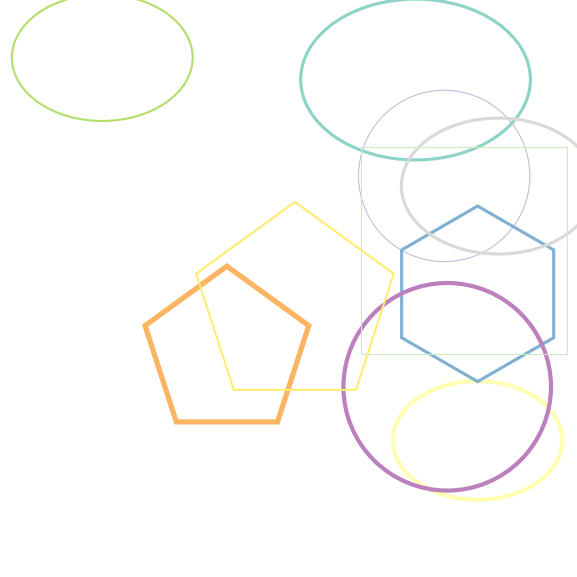[{"shape": "oval", "thickness": 1.5, "radius": 0.99, "center": [0.72, 0.861]}, {"shape": "oval", "thickness": 2, "radius": 0.73, "center": [0.827, 0.236]}, {"shape": "circle", "thickness": 0.5, "radius": 0.74, "center": [0.769, 0.694]}, {"shape": "hexagon", "thickness": 1.5, "radius": 0.76, "center": [0.827, 0.49]}, {"shape": "pentagon", "thickness": 2.5, "radius": 0.75, "center": [0.393, 0.389]}, {"shape": "oval", "thickness": 1, "radius": 0.78, "center": [0.177, 0.899]}, {"shape": "oval", "thickness": 1.5, "radius": 0.84, "center": [0.863, 0.677]}, {"shape": "circle", "thickness": 2, "radius": 0.9, "center": [0.774, 0.329]}, {"shape": "square", "thickness": 0.5, "radius": 0.89, "center": [0.804, 0.565]}, {"shape": "pentagon", "thickness": 1, "radius": 0.9, "center": [0.511, 0.47]}]